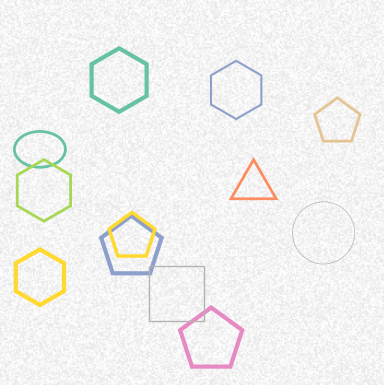[{"shape": "oval", "thickness": 2, "radius": 0.33, "center": [0.104, 0.612]}, {"shape": "hexagon", "thickness": 3, "radius": 0.41, "center": [0.309, 0.792]}, {"shape": "triangle", "thickness": 2, "radius": 0.34, "center": [0.659, 0.518]}, {"shape": "pentagon", "thickness": 3, "radius": 0.41, "center": [0.341, 0.357]}, {"shape": "hexagon", "thickness": 1.5, "radius": 0.38, "center": [0.613, 0.766]}, {"shape": "pentagon", "thickness": 3, "radius": 0.42, "center": [0.549, 0.116]}, {"shape": "hexagon", "thickness": 2, "radius": 0.4, "center": [0.114, 0.505]}, {"shape": "pentagon", "thickness": 2.5, "radius": 0.31, "center": [0.343, 0.386]}, {"shape": "hexagon", "thickness": 3, "radius": 0.36, "center": [0.104, 0.28]}, {"shape": "pentagon", "thickness": 2, "radius": 0.31, "center": [0.876, 0.684]}, {"shape": "circle", "thickness": 0.5, "radius": 0.4, "center": [0.841, 0.395]}, {"shape": "square", "thickness": 1, "radius": 0.36, "center": [0.459, 0.238]}]